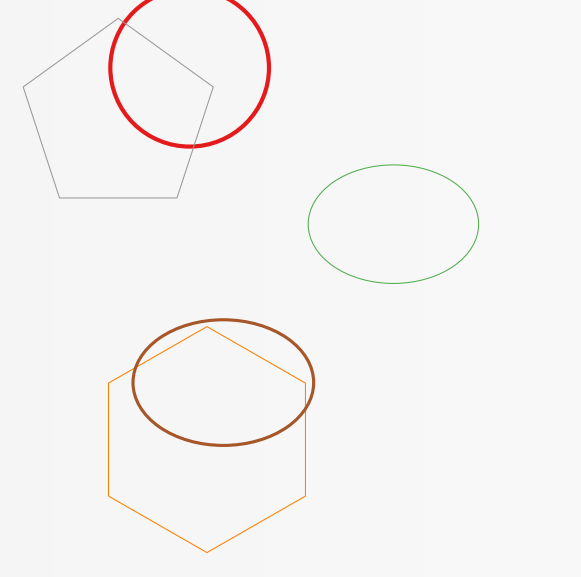[{"shape": "circle", "thickness": 2, "radius": 0.68, "center": [0.326, 0.882]}, {"shape": "oval", "thickness": 0.5, "radius": 0.73, "center": [0.677, 0.611]}, {"shape": "hexagon", "thickness": 0.5, "radius": 0.98, "center": [0.356, 0.238]}, {"shape": "oval", "thickness": 1.5, "radius": 0.78, "center": [0.384, 0.337]}, {"shape": "pentagon", "thickness": 0.5, "radius": 0.86, "center": [0.203, 0.795]}]